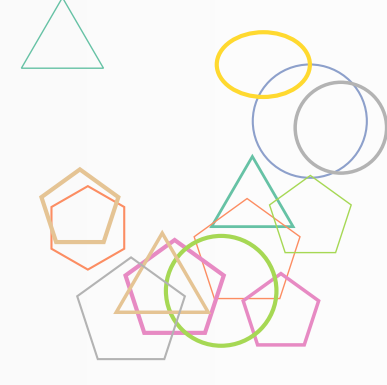[{"shape": "triangle", "thickness": 1, "radius": 0.61, "center": [0.161, 0.884]}, {"shape": "triangle", "thickness": 2, "radius": 0.61, "center": [0.651, 0.472]}, {"shape": "pentagon", "thickness": 1, "radius": 0.72, "center": [0.638, 0.341]}, {"shape": "hexagon", "thickness": 1.5, "radius": 0.54, "center": [0.227, 0.408]}, {"shape": "circle", "thickness": 1.5, "radius": 0.74, "center": [0.8, 0.685]}, {"shape": "pentagon", "thickness": 2.5, "radius": 0.51, "center": [0.725, 0.187]}, {"shape": "pentagon", "thickness": 3, "radius": 0.67, "center": [0.451, 0.243]}, {"shape": "pentagon", "thickness": 1, "radius": 0.55, "center": [0.801, 0.433]}, {"shape": "circle", "thickness": 3, "radius": 0.71, "center": [0.571, 0.245]}, {"shape": "oval", "thickness": 3, "radius": 0.6, "center": [0.68, 0.832]}, {"shape": "pentagon", "thickness": 3, "radius": 0.52, "center": [0.206, 0.456]}, {"shape": "triangle", "thickness": 2.5, "radius": 0.69, "center": [0.419, 0.257]}, {"shape": "pentagon", "thickness": 1.5, "radius": 0.73, "center": [0.338, 0.185]}, {"shape": "circle", "thickness": 2.5, "radius": 0.59, "center": [0.88, 0.668]}]